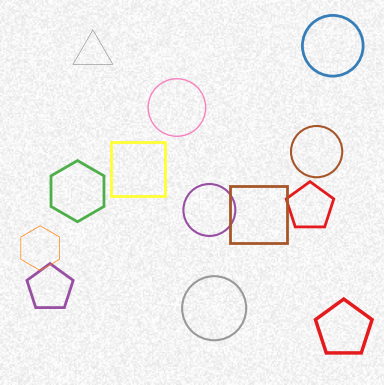[{"shape": "pentagon", "thickness": 2.5, "radius": 0.39, "center": [0.893, 0.146]}, {"shape": "pentagon", "thickness": 2, "radius": 0.33, "center": [0.805, 0.463]}, {"shape": "circle", "thickness": 2, "radius": 0.39, "center": [0.864, 0.881]}, {"shape": "hexagon", "thickness": 2, "radius": 0.4, "center": [0.201, 0.503]}, {"shape": "pentagon", "thickness": 2, "radius": 0.32, "center": [0.13, 0.252]}, {"shape": "circle", "thickness": 1.5, "radius": 0.34, "center": [0.544, 0.455]}, {"shape": "hexagon", "thickness": 0.5, "radius": 0.29, "center": [0.104, 0.355]}, {"shape": "square", "thickness": 2, "radius": 0.35, "center": [0.36, 0.562]}, {"shape": "square", "thickness": 2, "radius": 0.37, "center": [0.671, 0.443]}, {"shape": "circle", "thickness": 1.5, "radius": 0.33, "center": [0.822, 0.606]}, {"shape": "circle", "thickness": 1, "radius": 0.37, "center": [0.459, 0.721]}, {"shape": "circle", "thickness": 1.5, "radius": 0.42, "center": [0.556, 0.199]}, {"shape": "triangle", "thickness": 0.5, "radius": 0.3, "center": [0.241, 0.863]}]